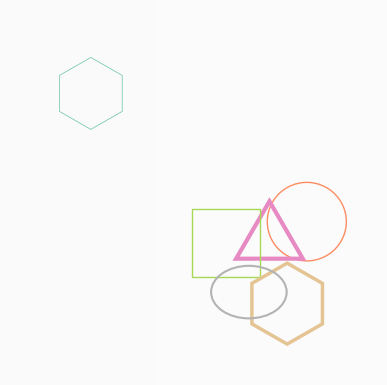[{"shape": "hexagon", "thickness": 0.5, "radius": 0.47, "center": [0.234, 0.757]}, {"shape": "circle", "thickness": 1, "radius": 0.51, "center": [0.792, 0.424]}, {"shape": "triangle", "thickness": 3, "radius": 0.5, "center": [0.695, 0.378]}, {"shape": "square", "thickness": 1, "radius": 0.44, "center": [0.584, 0.37]}, {"shape": "hexagon", "thickness": 2.5, "radius": 0.53, "center": [0.741, 0.211]}, {"shape": "oval", "thickness": 1.5, "radius": 0.49, "center": [0.642, 0.241]}]